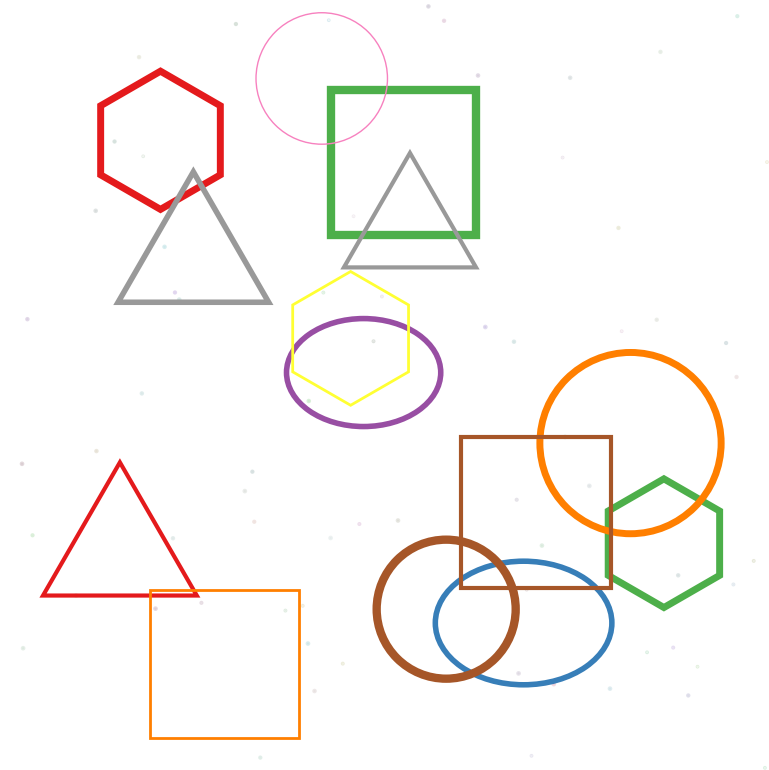[{"shape": "hexagon", "thickness": 2.5, "radius": 0.45, "center": [0.208, 0.818]}, {"shape": "triangle", "thickness": 1.5, "radius": 0.58, "center": [0.156, 0.284]}, {"shape": "oval", "thickness": 2, "radius": 0.57, "center": [0.68, 0.191]}, {"shape": "hexagon", "thickness": 2.5, "radius": 0.42, "center": [0.862, 0.295]}, {"shape": "square", "thickness": 3, "radius": 0.47, "center": [0.524, 0.789]}, {"shape": "oval", "thickness": 2, "radius": 0.5, "center": [0.472, 0.516]}, {"shape": "square", "thickness": 1, "radius": 0.48, "center": [0.292, 0.138]}, {"shape": "circle", "thickness": 2.5, "radius": 0.59, "center": [0.819, 0.425]}, {"shape": "hexagon", "thickness": 1, "radius": 0.43, "center": [0.455, 0.561]}, {"shape": "circle", "thickness": 3, "radius": 0.45, "center": [0.579, 0.209]}, {"shape": "square", "thickness": 1.5, "radius": 0.49, "center": [0.696, 0.335]}, {"shape": "circle", "thickness": 0.5, "radius": 0.43, "center": [0.418, 0.898]}, {"shape": "triangle", "thickness": 2, "radius": 0.56, "center": [0.251, 0.664]}, {"shape": "triangle", "thickness": 1.5, "radius": 0.5, "center": [0.532, 0.702]}]